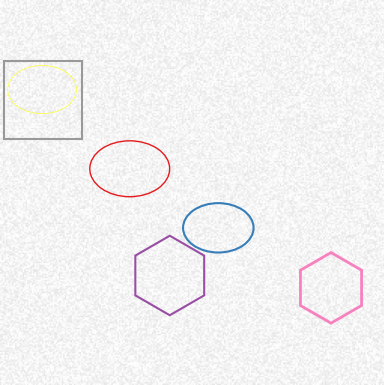[{"shape": "oval", "thickness": 1, "radius": 0.52, "center": [0.337, 0.562]}, {"shape": "oval", "thickness": 1.5, "radius": 0.46, "center": [0.567, 0.408]}, {"shape": "hexagon", "thickness": 1.5, "radius": 0.52, "center": [0.441, 0.284]}, {"shape": "oval", "thickness": 0.5, "radius": 0.45, "center": [0.109, 0.767]}, {"shape": "hexagon", "thickness": 2, "radius": 0.46, "center": [0.86, 0.252]}, {"shape": "square", "thickness": 1.5, "radius": 0.5, "center": [0.112, 0.741]}]